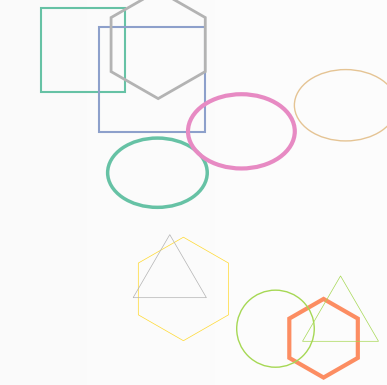[{"shape": "square", "thickness": 1.5, "radius": 0.54, "center": [0.215, 0.871]}, {"shape": "oval", "thickness": 2.5, "radius": 0.64, "center": [0.406, 0.551]}, {"shape": "hexagon", "thickness": 3, "radius": 0.51, "center": [0.835, 0.121]}, {"shape": "square", "thickness": 1.5, "radius": 0.68, "center": [0.393, 0.794]}, {"shape": "oval", "thickness": 3, "radius": 0.69, "center": [0.623, 0.659]}, {"shape": "triangle", "thickness": 0.5, "radius": 0.57, "center": [0.879, 0.17]}, {"shape": "circle", "thickness": 1, "radius": 0.5, "center": [0.711, 0.146]}, {"shape": "hexagon", "thickness": 0.5, "radius": 0.67, "center": [0.473, 0.249]}, {"shape": "oval", "thickness": 1, "radius": 0.66, "center": [0.892, 0.727]}, {"shape": "triangle", "thickness": 0.5, "radius": 0.55, "center": [0.438, 0.281]}, {"shape": "hexagon", "thickness": 2, "radius": 0.7, "center": [0.408, 0.884]}]